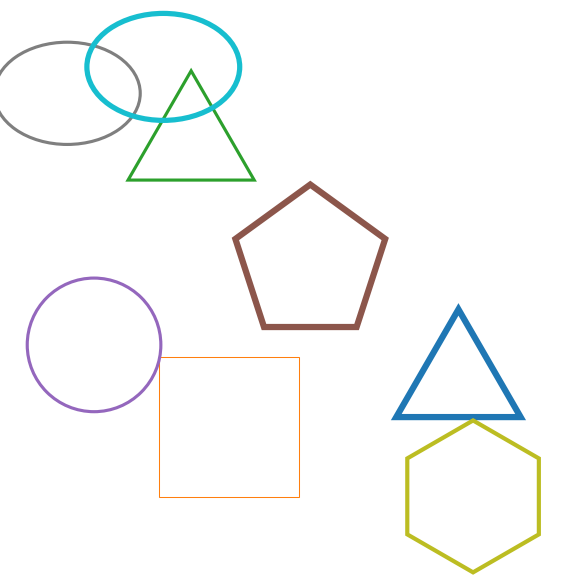[{"shape": "triangle", "thickness": 3, "radius": 0.62, "center": [0.794, 0.339]}, {"shape": "square", "thickness": 0.5, "radius": 0.6, "center": [0.397, 0.26]}, {"shape": "triangle", "thickness": 1.5, "radius": 0.63, "center": [0.331, 0.75]}, {"shape": "circle", "thickness": 1.5, "radius": 0.58, "center": [0.163, 0.402]}, {"shape": "pentagon", "thickness": 3, "radius": 0.68, "center": [0.537, 0.543]}, {"shape": "oval", "thickness": 1.5, "radius": 0.63, "center": [0.116, 0.838]}, {"shape": "hexagon", "thickness": 2, "radius": 0.66, "center": [0.819, 0.14]}, {"shape": "oval", "thickness": 2.5, "radius": 0.66, "center": [0.283, 0.883]}]